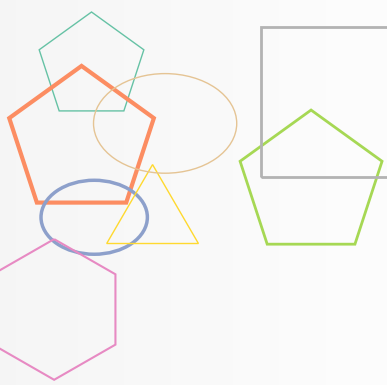[{"shape": "pentagon", "thickness": 1, "radius": 0.71, "center": [0.236, 0.827]}, {"shape": "pentagon", "thickness": 3, "radius": 0.98, "center": [0.21, 0.633]}, {"shape": "oval", "thickness": 2.5, "radius": 0.69, "center": [0.243, 0.436]}, {"shape": "hexagon", "thickness": 1.5, "radius": 0.91, "center": [0.14, 0.196]}, {"shape": "pentagon", "thickness": 2, "radius": 0.96, "center": [0.803, 0.522]}, {"shape": "triangle", "thickness": 1, "radius": 0.68, "center": [0.394, 0.436]}, {"shape": "oval", "thickness": 1, "radius": 0.92, "center": [0.426, 0.679]}, {"shape": "square", "thickness": 2, "radius": 0.97, "center": [0.868, 0.736]}]